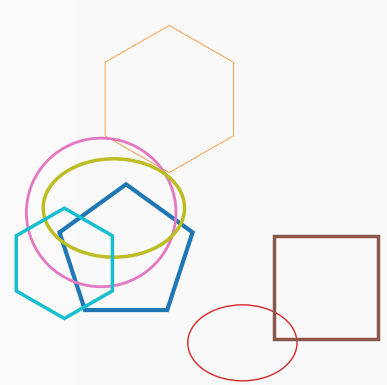[{"shape": "pentagon", "thickness": 3, "radius": 0.9, "center": [0.325, 0.341]}, {"shape": "hexagon", "thickness": 0.5, "radius": 0.96, "center": [0.437, 0.743]}, {"shape": "oval", "thickness": 1, "radius": 0.7, "center": [0.625, 0.11]}, {"shape": "square", "thickness": 2.5, "radius": 0.67, "center": [0.842, 0.253]}, {"shape": "circle", "thickness": 2, "radius": 0.97, "center": [0.261, 0.448]}, {"shape": "oval", "thickness": 2.5, "radius": 0.91, "center": [0.294, 0.46]}, {"shape": "hexagon", "thickness": 2.5, "radius": 0.72, "center": [0.166, 0.316]}]